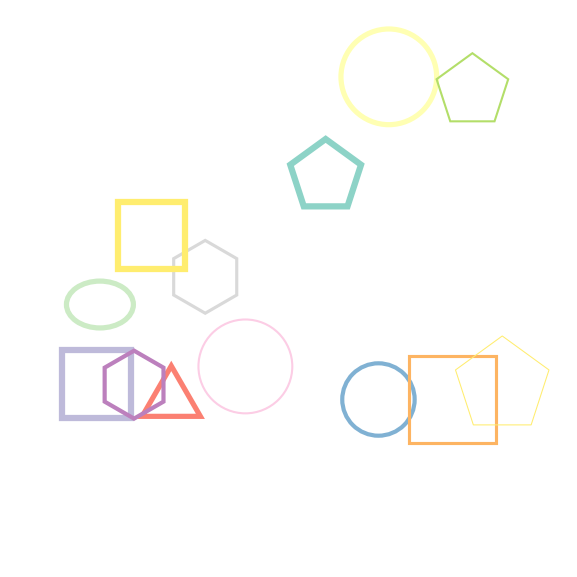[{"shape": "pentagon", "thickness": 3, "radius": 0.32, "center": [0.564, 0.694]}, {"shape": "circle", "thickness": 2.5, "radius": 0.41, "center": [0.673, 0.866]}, {"shape": "square", "thickness": 3, "radius": 0.3, "center": [0.167, 0.334]}, {"shape": "triangle", "thickness": 2.5, "radius": 0.29, "center": [0.297, 0.307]}, {"shape": "circle", "thickness": 2, "radius": 0.31, "center": [0.655, 0.307]}, {"shape": "square", "thickness": 1.5, "radius": 0.38, "center": [0.784, 0.308]}, {"shape": "pentagon", "thickness": 1, "radius": 0.33, "center": [0.818, 0.842]}, {"shape": "circle", "thickness": 1, "radius": 0.41, "center": [0.425, 0.365]}, {"shape": "hexagon", "thickness": 1.5, "radius": 0.32, "center": [0.355, 0.52]}, {"shape": "hexagon", "thickness": 2, "radius": 0.29, "center": [0.232, 0.333]}, {"shape": "oval", "thickness": 2.5, "radius": 0.29, "center": [0.173, 0.472]}, {"shape": "pentagon", "thickness": 0.5, "radius": 0.43, "center": [0.87, 0.332]}, {"shape": "square", "thickness": 3, "radius": 0.29, "center": [0.262, 0.591]}]